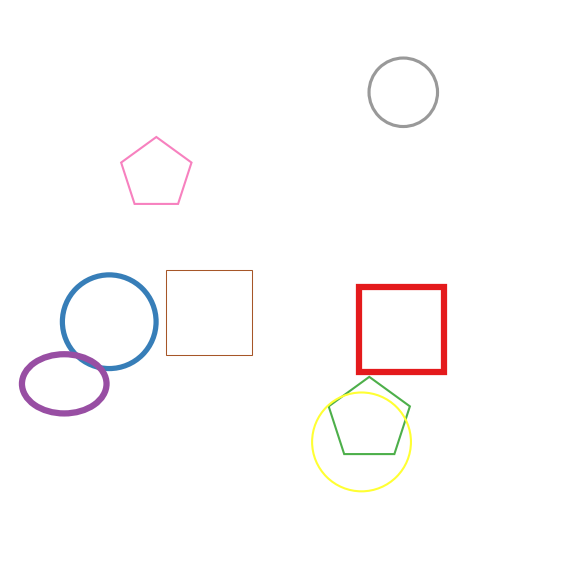[{"shape": "square", "thickness": 3, "radius": 0.37, "center": [0.695, 0.429]}, {"shape": "circle", "thickness": 2.5, "radius": 0.41, "center": [0.189, 0.442]}, {"shape": "pentagon", "thickness": 1, "radius": 0.37, "center": [0.639, 0.273]}, {"shape": "oval", "thickness": 3, "radius": 0.37, "center": [0.111, 0.335]}, {"shape": "circle", "thickness": 1, "radius": 0.43, "center": [0.626, 0.234]}, {"shape": "square", "thickness": 0.5, "radius": 0.37, "center": [0.362, 0.459]}, {"shape": "pentagon", "thickness": 1, "radius": 0.32, "center": [0.271, 0.698]}, {"shape": "circle", "thickness": 1.5, "radius": 0.3, "center": [0.698, 0.839]}]